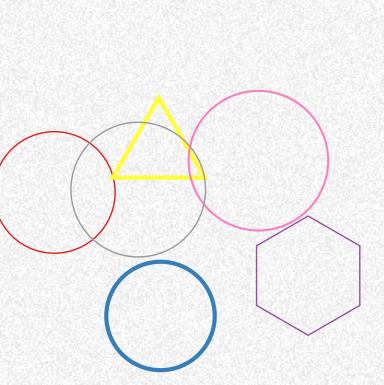[{"shape": "circle", "thickness": 1, "radius": 0.79, "center": [0.141, 0.5]}, {"shape": "circle", "thickness": 3, "radius": 0.7, "center": [0.417, 0.179]}, {"shape": "hexagon", "thickness": 1, "radius": 0.77, "center": [0.8, 0.284]}, {"shape": "triangle", "thickness": 3, "radius": 0.69, "center": [0.412, 0.608]}, {"shape": "circle", "thickness": 1.5, "radius": 0.91, "center": [0.671, 0.583]}, {"shape": "circle", "thickness": 1, "radius": 0.87, "center": [0.359, 0.508]}]